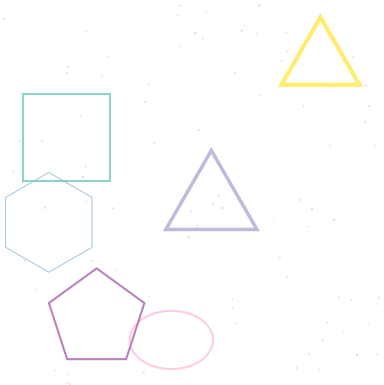[{"shape": "square", "thickness": 1.5, "radius": 0.57, "center": [0.173, 0.643]}, {"shape": "triangle", "thickness": 2.5, "radius": 0.68, "center": [0.549, 0.472]}, {"shape": "hexagon", "thickness": 0.5, "radius": 0.65, "center": [0.127, 0.422]}, {"shape": "oval", "thickness": 1.5, "radius": 0.54, "center": [0.445, 0.117]}, {"shape": "pentagon", "thickness": 1.5, "radius": 0.65, "center": [0.251, 0.173]}, {"shape": "triangle", "thickness": 3, "radius": 0.59, "center": [0.832, 0.838]}]